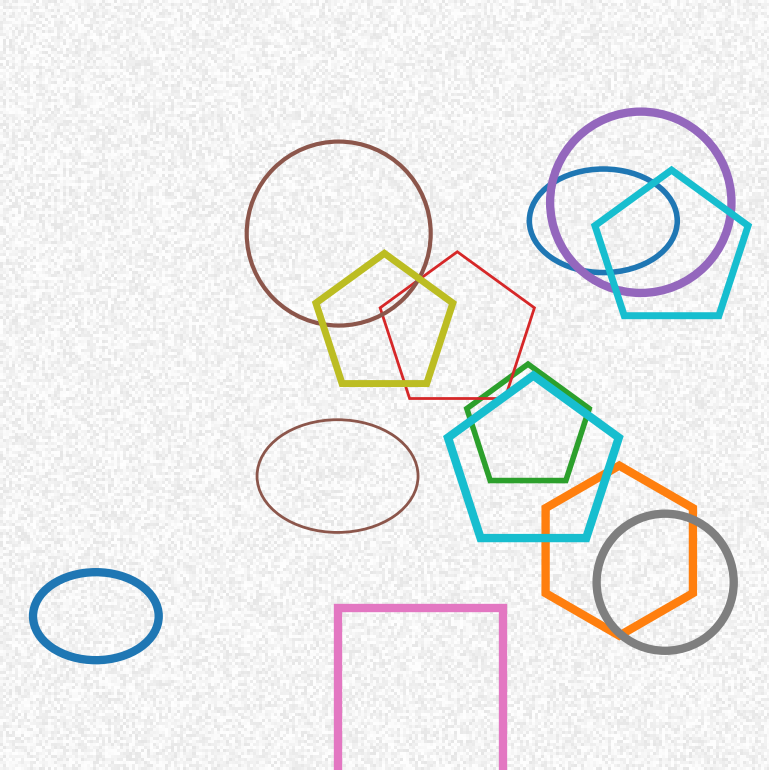[{"shape": "oval", "thickness": 2, "radius": 0.48, "center": [0.784, 0.713]}, {"shape": "oval", "thickness": 3, "radius": 0.41, "center": [0.125, 0.2]}, {"shape": "hexagon", "thickness": 3, "radius": 0.55, "center": [0.804, 0.285]}, {"shape": "pentagon", "thickness": 2, "radius": 0.42, "center": [0.686, 0.444]}, {"shape": "pentagon", "thickness": 1, "radius": 0.53, "center": [0.594, 0.568]}, {"shape": "circle", "thickness": 3, "radius": 0.59, "center": [0.832, 0.737]}, {"shape": "oval", "thickness": 1, "radius": 0.52, "center": [0.438, 0.382]}, {"shape": "circle", "thickness": 1.5, "radius": 0.6, "center": [0.44, 0.697]}, {"shape": "square", "thickness": 3, "radius": 0.53, "center": [0.546, 0.103]}, {"shape": "circle", "thickness": 3, "radius": 0.45, "center": [0.864, 0.244]}, {"shape": "pentagon", "thickness": 2.5, "radius": 0.47, "center": [0.499, 0.577]}, {"shape": "pentagon", "thickness": 3, "radius": 0.58, "center": [0.693, 0.396]}, {"shape": "pentagon", "thickness": 2.5, "radius": 0.52, "center": [0.872, 0.675]}]